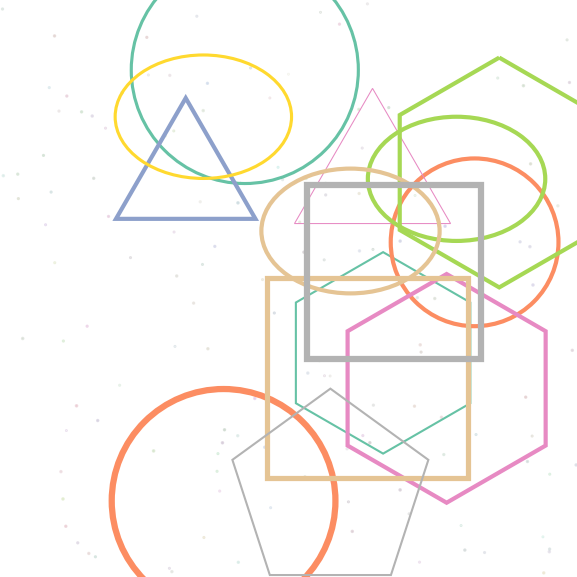[{"shape": "hexagon", "thickness": 1, "radius": 0.87, "center": [0.663, 0.388]}, {"shape": "circle", "thickness": 1.5, "radius": 0.98, "center": [0.424, 0.878]}, {"shape": "circle", "thickness": 3, "radius": 0.97, "center": [0.387, 0.132]}, {"shape": "circle", "thickness": 2, "radius": 0.73, "center": [0.822, 0.58]}, {"shape": "triangle", "thickness": 2, "radius": 0.7, "center": [0.322, 0.69]}, {"shape": "hexagon", "thickness": 2, "radius": 0.99, "center": [0.773, 0.327]}, {"shape": "triangle", "thickness": 0.5, "radius": 0.78, "center": [0.645, 0.69]}, {"shape": "hexagon", "thickness": 2, "radius": 0.99, "center": [0.864, 0.7]}, {"shape": "oval", "thickness": 2, "radius": 0.77, "center": [0.791, 0.689]}, {"shape": "oval", "thickness": 1.5, "radius": 0.76, "center": [0.352, 0.797]}, {"shape": "square", "thickness": 2.5, "radius": 0.87, "center": [0.636, 0.345]}, {"shape": "oval", "thickness": 2, "radius": 0.77, "center": [0.607, 0.599]}, {"shape": "pentagon", "thickness": 1, "radius": 0.89, "center": [0.572, 0.148]}, {"shape": "square", "thickness": 3, "radius": 0.75, "center": [0.682, 0.528]}]